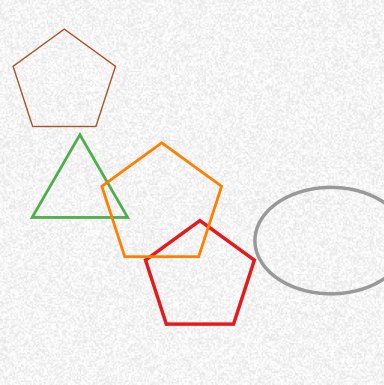[{"shape": "pentagon", "thickness": 2.5, "radius": 0.74, "center": [0.519, 0.278]}, {"shape": "triangle", "thickness": 2, "radius": 0.72, "center": [0.208, 0.507]}, {"shape": "pentagon", "thickness": 2, "radius": 0.82, "center": [0.42, 0.466]}, {"shape": "pentagon", "thickness": 1, "radius": 0.7, "center": [0.167, 0.785]}, {"shape": "oval", "thickness": 2.5, "radius": 0.99, "center": [0.86, 0.375]}]